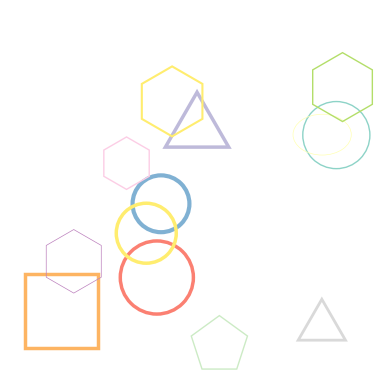[{"shape": "circle", "thickness": 1, "radius": 0.44, "center": [0.874, 0.649]}, {"shape": "oval", "thickness": 0.5, "radius": 0.38, "center": [0.837, 0.65]}, {"shape": "triangle", "thickness": 2.5, "radius": 0.47, "center": [0.512, 0.665]}, {"shape": "circle", "thickness": 2.5, "radius": 0.47, "center": [0.407, 0.279]}, {"shape": "circle", "thickness": 3, "radius": 0.37, "center": [0.418, 0.471]}, {"shape": "square", "thickness": 2.5, "radius": 0.48, "center": [0.16, 0.192]}, {"shape": "hexagon", "thickness": 1, "radius": 0.45, "center": [0.89, 0.774]}, {"shape": "hexagon", "thickness": 1, "radius": 0.34, "center": [0.329, 0.576]}, {"shape": "triangle", "thickness": 2, "radius": 0.35, "center": [0.836, 0.152]}, {"shape": "hexagon", "thickness": 0.5, "radius": 0.41, "center": [0.192, 0.321]}, {"shape": "pentagon", "thickness": 1, "radius": 0.38, "center": [0.57, 0.103]}, {"shape": "circle", "thickness": 2.5, "radius": 0.39, "center": [0.38, 0.394]}, {"shape": "hexagon", "thickness": 1.5, "radius": 0.45, "center": [0.447, 0.737]}]